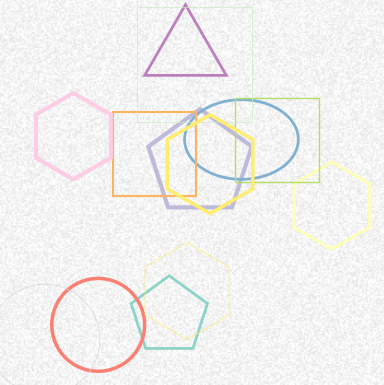[{"shape": "pentagon", "thickness": 2, "radius": 0.52, "center": [0.44, 0.179]}, {"shape": "hexagon", "thickness": 2, "radius": 0.57, "center": [0.862, 0.466]}, {"shape": "pentagon", "thickness": 3, "radius": 0.71, "center": [0.52, 0.576]}, {"shape": "circle", "thickness": 2.5, "radius": 0.6, "center": [0.255, 0.156]}, {"shape": "oval", "thickness": 2, "radius": 0.74, "center": [0.627, 0.638]}, {"shape": "square", "thickness": 1.5, "radius": 0.54, "center": [0.401, 0.6]}, {"shape": "square", "thickness": 1, "radius": 0.55, "center": [0.72, 0.636]}, {"shape": "hexagon", "thickness": 3, "radius": 0.56, "center": [0.191, 0.646]}, {"shape": "circle", "thickness": 0.5, "radius": 0.72, "center": [0.116, 0.118]}, {"shape": "triangle", "thickness": 2, "radius": 0.61, "center": [0.482, 0.865]}, {"shape": "square", "thickness": 0.5, "radius": 0.74, "center": [0.505, 0.833]}, {"shape": "hexagon", "thickness": 0.5, "radius": 0.63, "center": [0.486, 0.244]}, {"shape": "hexagon", "thickness": 2.5, "radius": 0.64, "center": [0.546, 0.573]}]